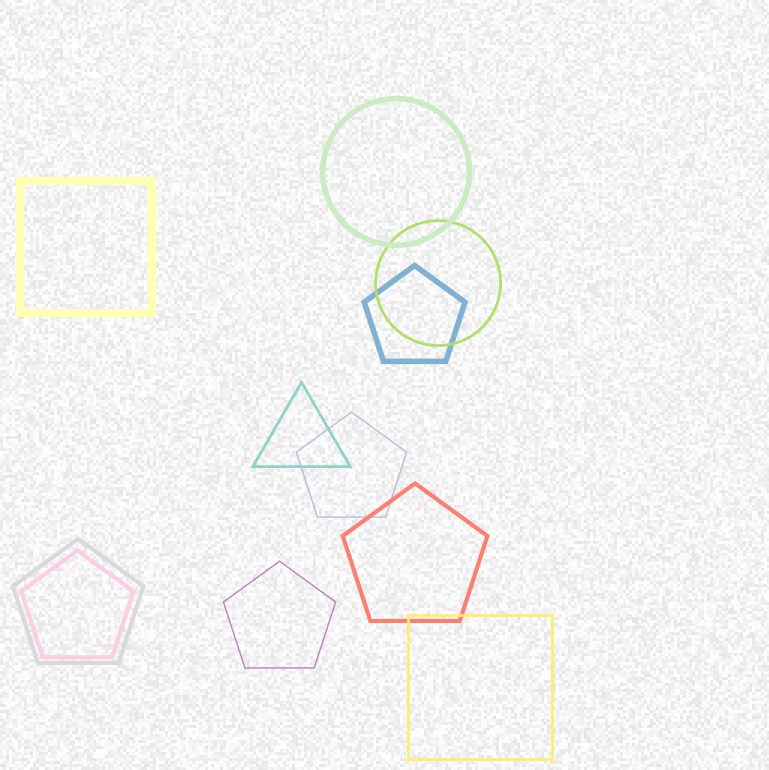[{"shape": "triangle", "thickness": 1, "radius": 0.36, "center": [0.392, 0.431]}, {"shape": "square", "thickness": 3, "radius": 0.43, "center": [0.111, 0.679]}, {"shape": "pentagon", "thickness": 0.5, "radius": 0.38, "center": [0.456, 0.389]}, {"shape": "pentagon", "thickness": 1.5, "radius": 0.49, "center": [0.539, 0.273]}, {"shape": "pentagon", "thickness": 2, "radius": 0.34, "center": [0.538, 0.586]}, {"shape": "circle", "thickness": 1, "radius": 0.41, "center": [0.569, 0.632]}, {"shape": "pentagon", "thickness": 1.5, "radius": 0.38, "center": [0.101, 0.208]}, {"shape": "pentagon", "thickness": 1.5, "radius": 0.45, "center": [0.102, 0.211]}, {"shape": "pentagon", "thickness": 0.5, "radius": 0.38, "center": [0.363, 0.195]}, {"shape": "circle", "thickness": 2, "radius": 0.48, "center": [0.514, 0.777]}, {"shape": "square", "thickness": 1, "radius": 0.47, "center": [0.623, 0.108]}]